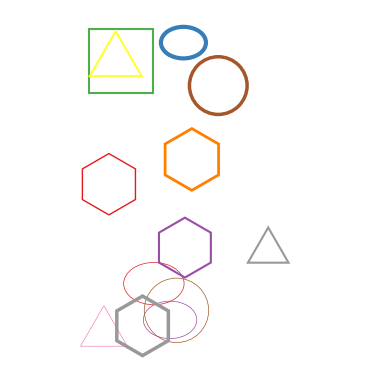[{"shape": "oval", "thickness": 0.5, "radius": 0.39, "center": [0.4, 0.263]}, {"shape": "hexagon", "thickness": 1, "radius": 0.4, "center": [0.283, 0.521]}, {"shape": "oval", "thickness": 3, "radius": 0.29, "center": [0.476, 0.889]}, {"shape": "square", "thickness": 1.5, "radius": 0.42, "center": [0.313, 0.842]}, {"shape": "hexagon", "thickness": 1.5, "radius": 0.39, "center": [0.48, 0.357]}, {"shape": "oval", "thickness": 0.5, "radius": 0.35, "center": [0.442, 0.169]}, {"shape": "hexagon", "thickness": 2, "radius": 0.4, "center": [0.498, 0.586]}, {"shape": "triangle", "thickness": 1.5, "radius": 0.39, "center": [0.3, 0.841]}, {"shape": "circle", "thickness": 0.5, "radius": 0.42, "center": [0.458, 0.194]}, {"shape": "circle", "thickness": 2.5, "radius": 0.37, "center": [0.567, 0.778]}, {"shape": "triangle", "thickness": 0.5, "radius": 0.35, "center": [0.27, 0.136]}, {"shape": "hexagon", "thickness": 2.5, "radius": 0.39, "center": [0.37, 0.154]}, {"shape": "triangle", "thickness": 1.5, "radius": 0.3, "center": [0.697, 0.348]}]